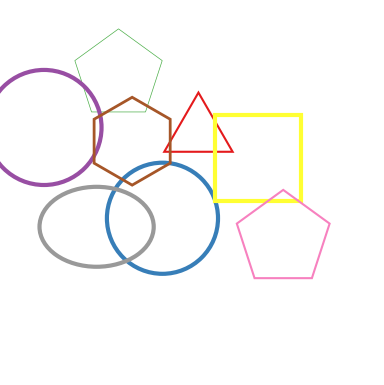[{"shape": "triangle", "thickness": 1.5, "radius": 0.51, "center": [0.515, 0.657]}, {"shape": "circle", "thickness": 3, "radius": 0.72, "center": [0.422, 0.433]}, {"shape": "pentagon", "thickness": 0.5, "radius": 0.6, "center": [0.308, 0.806]}, {"shape": "circle", "thickness": 3, "radius": 0.75, "center": [0.114, 0.669]}, {"shape": "square", "thickness": 3, "radius": 0.56, "center": [0.67, 0.59]}, {"shape": "hexagon", "thickness": 2, "radius": 0.57, "center": [0.343, 0.633]}, {"shape": "pentagon", "thickness": 1.5, "radius": 0.63, "center": [0.736, 0.38]}, {"shape": "oval", "thickness": 3, "radius": 0.74, "center": [0.251, 0.411]}]